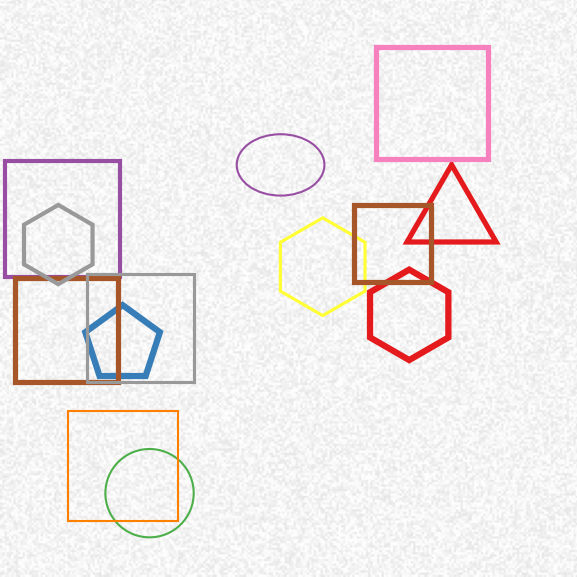[{"shape": "hexagon", "thickness": 3, "radius": 0.39, "center": [0.709, 0.454]}, {"shape": "triangle", "thickness": 2.5, "radius": 0.45, "center": [0.782, 0.625]}, {"shape": "pentagon", "thickness": 3, "radius": 0.34, "center": [0.212, 0.403]}, {"shape": "circle", "thickness": 1, "radius": 0.38, "center": [0.259, 0.145]}, {"shape": "square", "thickness": 2, "radius": 0.5, "center": [0.109, 0.62]}, {"shape": "oval", "thickness": 1, "radius": 0.38, "center": [0.486, 0.714]}, {"shape": "square", "thickness": 1, "radius": 0.48, "center": [0.212, 0.192]}, {"shape": "hexagon", "thickness": 1.5, "radius": 0.42, "center": [0.559, 0.537]}, {"shape": "square", "thickness": 2.5, "radius": 0.34, "center": [0.68, 0.577]}, {"shape": "square", "thickness": 2.5, "radius": 0.45, "center": [0.115, 0.427]}, {"shape": "square", "thickness": 2.5, "radius": 0.49, "center": [0.747, 0.821]}, {"shape": "square", "thickness": 1.5, "radius": 0.47, "center": [0.243, 0.431]}, {"shape": "hexagon", "thickness": 2, "radius": 0.34, "center": [0.101, 0.576]}]